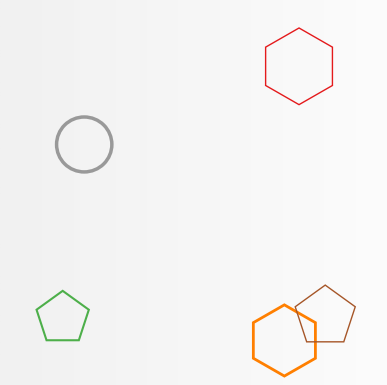[{"shape": "hexagon", "thickness": 1, "radius": 0.5, "center": [0.772, 0.828]}, {"shape": "pentagon", "thickness": 1.5, "radius": 0.35, "center": [0.162, 0.174]}, {"shape": "hexagon", "thickness": 2, "radius": 0.46, "center": [0.734, 0.116]}, {"shape": "pentagon", "thickness": 1, "radius": 0.41, "center": [0.839, 0.178]}, {"shape": "circle", "thickness": 2.5, "radius": 0.36, "center": [0.217, 0.625]}]